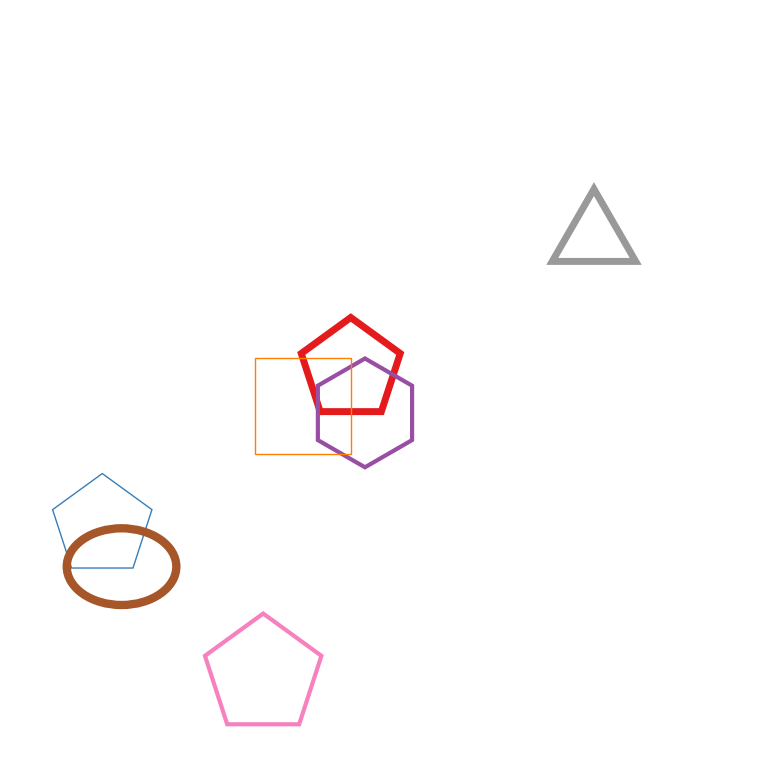[{"shape": "pentagon", "thickness": 2.5, "radius": 0.34, "center": [0.456, 0.52]}, {"shape": "pentagon", "thickness": 0.5, "radius": 0.34, "center": [0.133, 0.317]}, {"shape": "hexagon", "thickness": 1.5, "radius": 0.35, "center": [0.474, 0.464]}, {"shape": "square", "thickness": 0.5, "radius": 0.31, "center": [0.393, 0.473]}, {"shape": "oval", "thickness": 3, "radius": 0.36, "center": [0.158, 0.264]}, {"shape": "pentagon", "thickness": 1.5, "radius": 0.4, "center": [0.342, 0.124]}, {"shape": "triangle", "thickness": 2.5, "radius": 0.31, "center": [0.771, 0.692]}]